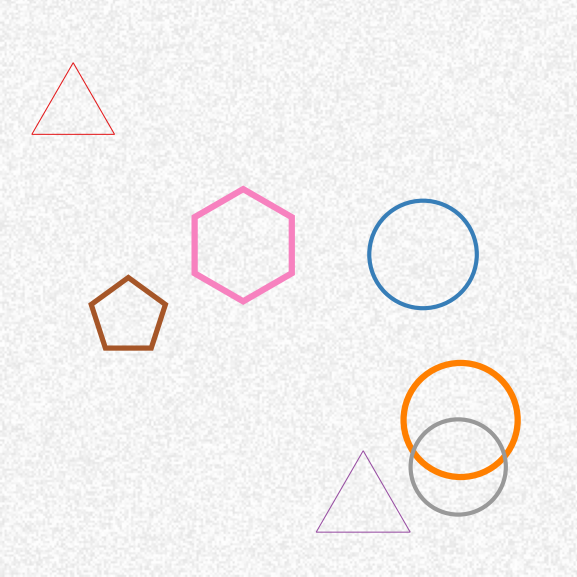[{"shape": "triangle", "thickness": 0.5, "radius": 0.41, "center": [0.127, 0.808]}, {"shape": "circle", "thickness": 2, "radius": 0.47, "center": [0.733, 0.559]}, {"shape": "triangle", "thickness": 0.5, "radius": 0.47, "center": [0.629, 0.125]}, {"shape": "circle", "thickness": 3, "radius": 0.49, "center": [0.798, 0.272]}, {"shape": "pentagon", "thickness": 2.5, "radius": 0.34, "center": [0.222, 0.451]}, {"shape": "hexagon", "thickness": 3, "radius": 0.49, "center": [0.421, 0.575]}, {"shape": "circle", "thickness": 2, "radius": 0.41, "center": [0.793, 0.19]}]